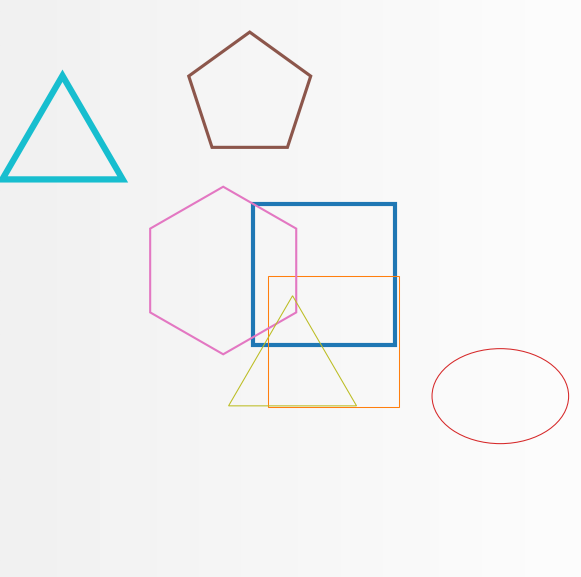[{"shape": "square", "thickness": 2, "radius": 0.61, "center": [0.558, 0.524]}, {"shape": "square", "thickness": 0.5, "radius": 0.57, "center": [0.574, 0.408]}, {"shape": "oval", "thickness": 0.5, "radius": 0.59, "center": [0.861, 0.313]}, {"shape": "pentagon", "thickness": 1.5, "radius": 0.55, "center": [0.43, 0.833]}, {"shape": "hexagon", "thickness": 1, "radius": 0.73, "center": [0.384, 0.531]}, {"shape": "triangle", "thickness": 0.5, "radius": 0.64, "center": [0.503, 0.36]}, {"shape": "triangle", "thickness": 3, "radius": 0.6, "center": [0.108, 0.748]}]